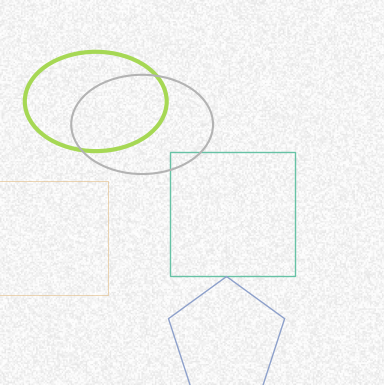[{"shape": "square", "thickness": 1, "radius": 0.81, "center": [0.604, 0.444]}, {"shape": "pentagon", "thickness": 1, "radius": 0.79, "center": [0.588, 0.123]}, {"shape": "oval", "thickness": 3, "radius": 0.92, "center": [0.249, 0.736]}, {"shape": "square", "thickness": 0.5, "radius": 0.74, "center": [0.131, 0.382]}, {"shape": "oval", "thickness": 1.5, "radius": 0.92, "center": [0.369, 0.677]}]